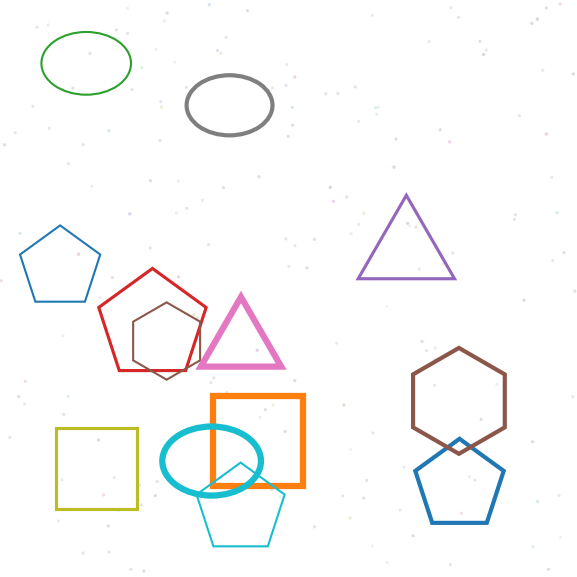[{"shape": "pentagon", "thickness": 2, "radius": 0.4, "center": [0.796, 0.159]}, {"shape": "pentagon", "thickness": 1, "radius": 0.37, "center": [0.104, 0.536]}, {"shape": "square", "thickness": 3, "radius": 0.39, "center": [0.447, 0.236]}, {"shape": "oval", "thickness": 1, "radius": 0.39, "center": [0.149, 0.889]}, {"shape": "pentagon", "thickness": 1.5, "radius": 0.49, "center": [0.264, 0.437]}, {"shape": "triangle", "thickness": 1.5, "radius": 0.48, "center": [0.704, 0.565]}, {"shape": "hexagon", "thickness": 1, "radius": 0.33, "center": [0.289, 0.409]}, {"shape": "hexagon", "thickness": 2, "radius": 0.46, "center": [0.795, 0.305]}, {"shape": "triangle", "thickness": 3, "radius": 0.4, "center": [0.417, 0.404]}, {"shape": "oval", "thickness": 2, "radius": 0.37, "center": [0.397, 0.817]}, {"shape": "square", "thickness": 1.5, "radius": 0.35, "center": [0.167, 0.188]}, {"shape": "oval", "thickness": 3, "radius": 0.43, "center": [0.366, 0.201]}, {"shape": "pentagon", "thickness": 1, "radius": 0.4, "center": [0.417, 0.118]}]